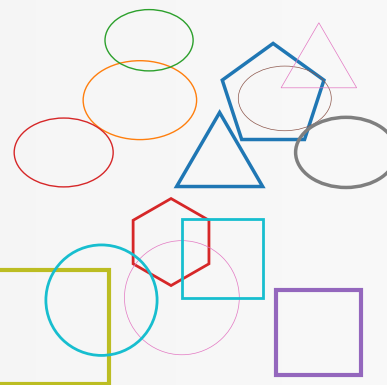[{"shape": "pentagon", "thickness": 2.5, "radius": 0.69, "center": [0.705, 0.749]}, {"shape": "triangle", "thickness": 2.5, "radius": 0.64, "center": [0.567, 0.58]}, {"shape": "oval", "thickness": 1, "radius": 0.73, "center": [0.361, 0.74]}, {"shape": "oval", "thickness": 1, "radius": 0.57, "center": [0.385, 0.895]}, {"shape": "oval", "thickness": 1, "radius": 0.64, "center": [0.164, 0.604]}, {"shape": "hexagon", "thickness": 2, "radius": 0.56, "center": [0.441, 0.371]}, {"shape": "square", "thickness": 3, "radius": 0.55, "center": [0.822, 0.136]}, {"shape": "oval", "thickness": 0.5, "radius": 0.6, "center": [0.735, 0.744]}, {"shape": "triangle", "thickness": 0.5, "radius": 0.56, "center": [0.823, 0.828]}, {"shape": "circle", "thickness": 0.5, "radius": 0.74, "center": [0.469, 0.227]}, {"shape": "oval", "thickness": 2.5, "radius": 0.65, "center": [0.893, 0.604]}, {"shape": "square", "thickness": 3, "radius": 0.74, "center": [0.134, 0.152]}, {"shape": "circle", "thickness": 2, "radius": 0.72, "center": [0.262, 0.22]}, {"shape": "square", "thickness": 2, "radius": 0.52, "center": [0.574, 0.328]}]